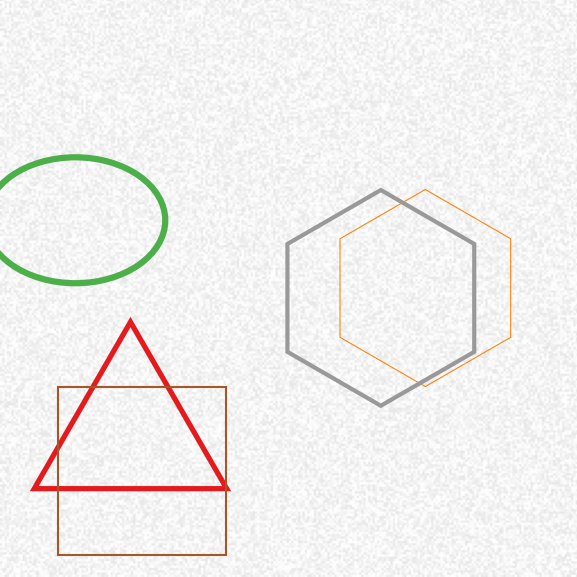[{"shape": "triangle", "thickness": 2.5, "radius": 0.96, "center": [0.226, 0.249]}, {"shape": "oval", "thickness": 3, "radius": 0.78, "center": [0.13, 0.618]}, {"shape": "hexagon", "thickness": 0.5, "radius": 0.85, "center": [0.737, 0.5]}, {"shape": "square", "thickness": 1, "radius": 0.73, "center": [0.246, 0.183]}, {"shape": "hexagon", "thickness": 2, "radius": 0.93, "center": [0.659, 0.483]}]